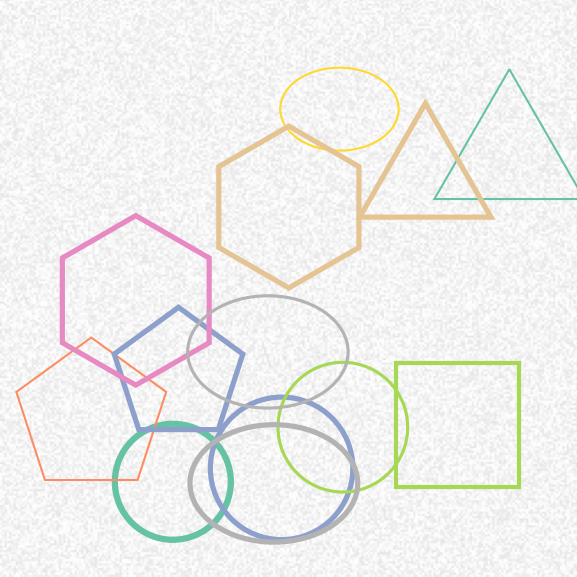[{"shape": "circle", "thickness": 3, "radius": 0.5, "center": [0.299, 0.165]}, {"shape": "triangle", "thickness": 1, "radius": 0.75, "center": [0.882, 0.729]}, {"shape": "pentagon", "thickness": 1, "radius": 0.68, "center": [0.158, 0.278]}, {"shape": "pentagon", "thickness": 2.5, "radius": 0.59, "center": [0.309, 0.35]}, {"shape": "circle", "thickness": 2.5, "radius": 0.62, "center": [0.488, 0.188]}, {"shape": "hexagon", "thickness": 2.5, "radius": 0.73, "center": [0.235, 0.479]}, {"shape": "circle", "thickness": 1.5, "radius": 0.56, "center": [0.594, 0.259]}, {"shape": "square", "thickness": 2, "radius": 0.53, "center": [0.792, 0.263]}, {"shape": "oval", "thickness": 1, "radius": 0.51, "center": [0.588, 0.81]}, {"shape": "hexagon", "thickness": 2.5, "radius": 0.7, "center": [0.5, 0.641]}, {"shape": "triangle", "thickness": 2.5, "radius": 0.66, "center": [0.737, 0.689]}, {"shape": "oval", "thickness": 2.5, "radius": 0.73, "center": [0.474, 0.162]}, {"shape": "oval", "thickness": 1.5, "radius": 0.69, "center": [0.464, 0.39]}]